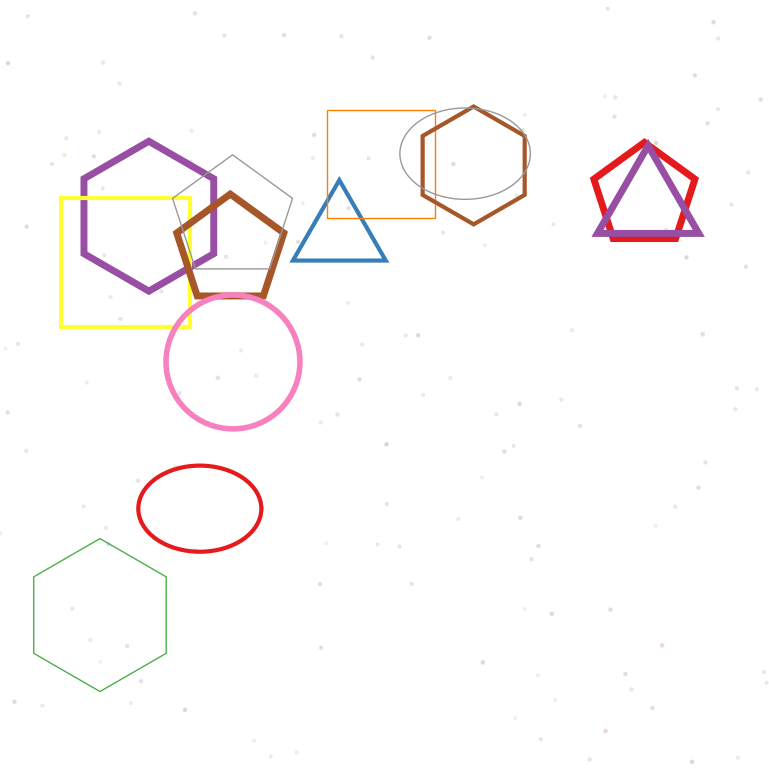[{"shape": "oval", "thickness": 1.5, "radius": 0.4, "center": [0.26, 0.339]}, {"shape": "pentagon", "thickness": 2.5, "radius": 0.35, "center": [0.837, 0.746]}, {"shape": "triangle", "thickness": 1.5, "radius": 0.35, "center": [0.441, 0.696]}, {"shape": "hexagon", "thickness": 0.5, "radius": 0.5, "center": [0.13, 0.201]}, {"shape": "triangle", "thickness": 2.5, "radius": 0.38, "center": [0.842, 0.735]}, {"shape": "hexagon", "thickness": 2.5, "radius": 0.49, "center": [0.193, 0.719]}, {"shape": "square", "thickness": 0.5, "radius": 0.35, "center": [0.495, 0.787]}, {"shape": "square", "thickness": 1.5, "radius": 0.42, "center": [0.163, 0.659]}, {"shape": "hexagon", "thickness": 1.5, "radius": 0.38, "center": [0.615, 0.785]}, {"shape": "pentagon", "thickness": 2.5, "radius": 0.37, "center": [0.299, 0.675]}, {"shape": "circle", "thickness": 2, "radius": 0.43, "center": [0.303, 0.53]}, {"shape": "pentagon", "thickness": 0.5, "radius": 0.41, "center": [0.302, 0.717]}, {"shape": "oval", "thickness": 0.5, "radius": 0.42, "center": [0.604, 0.8]}]